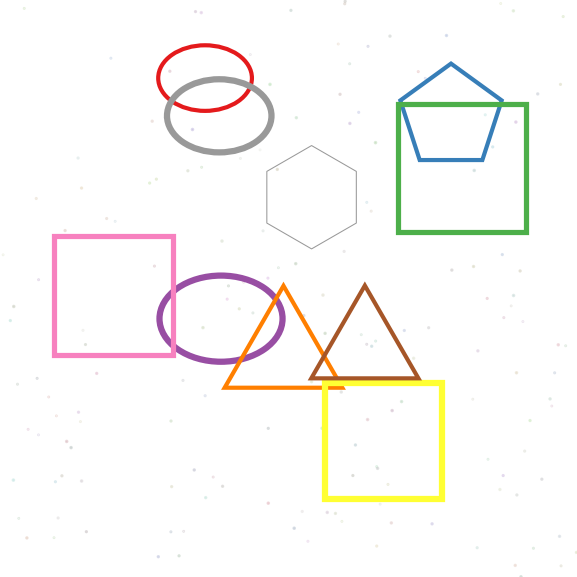[{"shape": "oval", "thickness": 2, "radius": 0.41, "center": [0.355, 0.864]}, {"shape": "pentagon", "thickness": 2, "radius": 0.46, "center": [0.781, 0.797]}, {"shape": "square", "thickness": 2.5, "radius": 0.55, "center": [0.8, 0.708]}, {"shape": "oval", "thickness": 3, "radius": 0.53, "center": [0.383, 0.447]}, {"shape": "triangle", "thickness": 2, "radius": 0.59, "center": [0.491, 0.387]}, {"shape": "square", "thickness": 3, "radius": 0.5, "center": [0.664, 0.235]}, {"shape": "triangle", "thickness": 2, "radius": 0.54, "center": [0.632, 0.398]}, {"shape": "square", "thickness": 2.5, "radius": 0.52, "center": [0.196, 0.487]}, {"shape": "hexagon", "thickness": 0.5, "radius": 0.45, "center": [0.54, 0.658]}, {"shape": "oval", "thickness": 3, "radius": 0.45, "center": [0.38, 0.799]}]